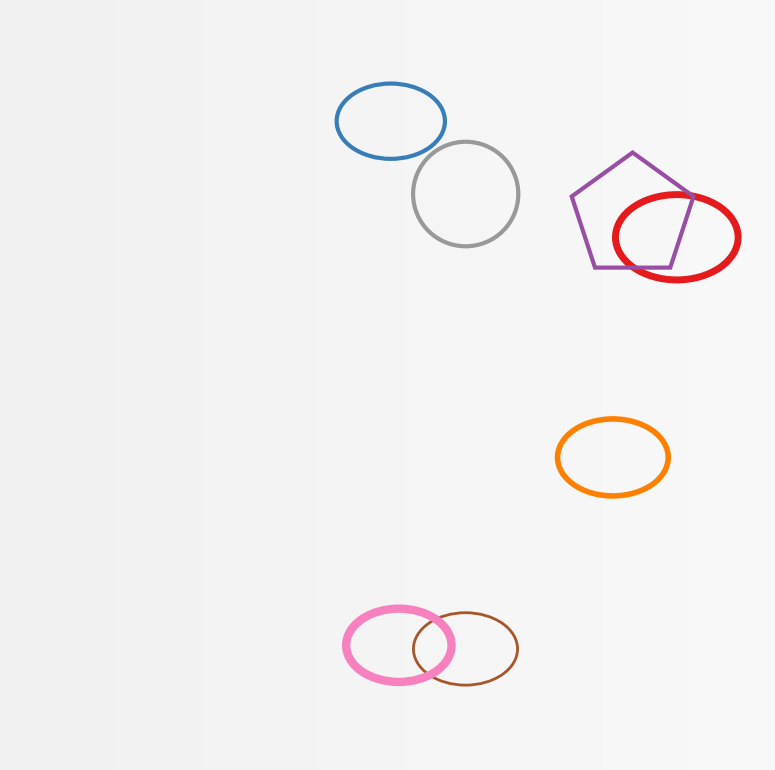[{"shape": "oval", "thickness": 2.5, "radius": 0.4, "center": [0.873, 0.692]}, {"shape": "oval", "thickness": 1.5, "radius": 0.35, "center": [0.504, 0.843]}, {"shape": "pentagon", "thickness": 1.5, "radius": 0.41, "center": [0.816, 0.719]}, {"shape": "oval", "thickness": 2, "radius": 0.36, "center": [0.791, 0.406]}, {"shape": "oval", "thickness": 1, "radius": 0.34, "center": [0.601, 0.157]}, {"shape": "oval", "thickness": 3, "radius": 0.34, "center": [0.515, 0.162]}, {"shape": "circle", "thickness": 1.5, "radius": 0.34, "center": [0.601, 0.748]}]